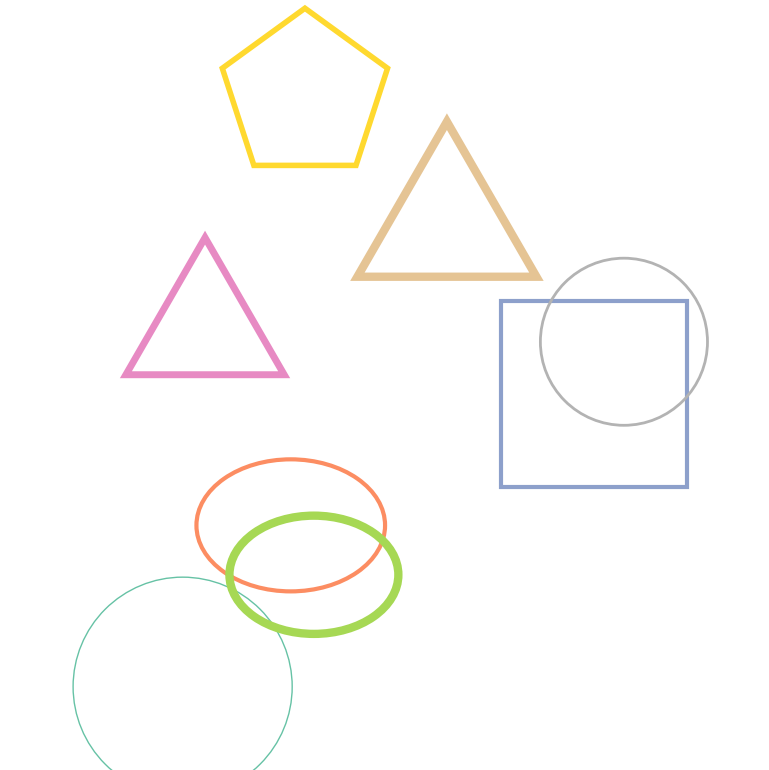[{"shape": "circle", "thickness": 0.5, "radius": 0.71, "center": [0.237, 0.108]}, {"shape": "oval", "thickness": 1.5, "radius": 0.61, "center": [0.378, 0.318]}, {"shape": "square", "thickness": 1.5, "radius": 0.6, "center": [0.772, 0.488]}, {"shape": "triangle", "thickness": 2.5, "radius": 0.59, "center": [0.266, 0.573]}, {"shape": "oval", "thickness": 3, "radius": 0.55, "center": [0.408, 0.254]}, {"shape": "pentagon", "thickness": 2, "radius": 0.56, "center": [0.396, 0.876]}, {"shape": "triangle", "thickness": 3, "radius": 0.67, "center": [0.58, 0.708]}, {"shape": "circle", "thickness": 1, "radius": 0.54, "center": [0.81, 0.556]}]